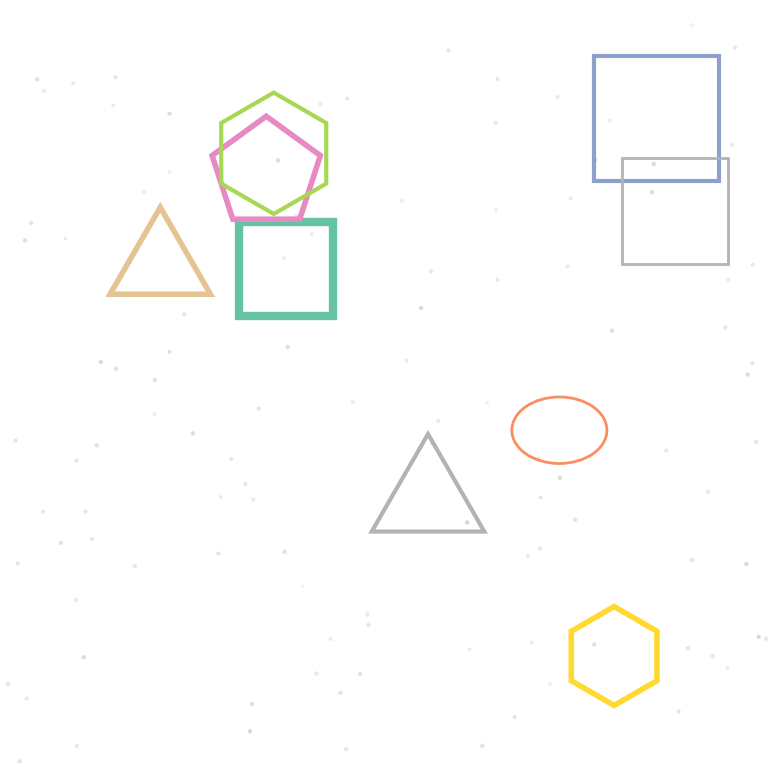[{"shape": "square", "thickness": 3, "radius": 0.3, "center": [0.371, 0.65]}, {"shape": "oval", "thickness": 1, "radius": 0.31, "center": [0.726, 0.441]}, {"shape": "square", "thickness": 1.5, "radius": 0.41, "center": [0.852, 0.846]}, {"shape": "pentagon", "thickness": 2, "radius": 0.37, "center": [0.346, 0.775]}, {"shape": "hexagon", "thickness": 1.5, "radius": 0.39, "center": [0.355, 0.801]}, {"shape": "hexagon", "thickness": 2, "radius": 0.32, "center": [0.798, 0.148]}, {"shape": "triangle", "thickness": 2, "radius": 0.38, "center": [0.208, 0.656]}, {"shape": "triangle", "thickness": 1.5, "radius": 0.42, "center": [0.556, 0.352]}, {"shape": "square", "thickness": 1, "radius": 0.35, "center": [0.877, 0.726]}]